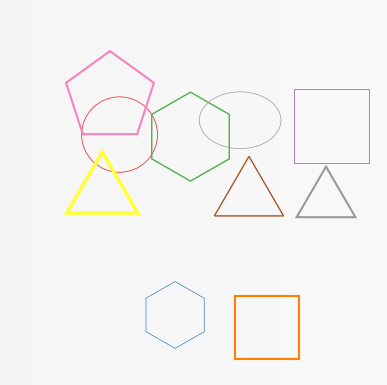[{"shape": "circle", "thickness": 0.5, "radius": 0.49, "center": [0.309, 0.65]}, {"shape": "hexagon", "thickness": 0.5, "radius": 0.43, "center": [0.452, 0.182]}, {"shape": "hexagon", "thickness": 1, "radius": 0.58, "center": [0.492, 0.645]}, {"shape": "square", "thickness": 0.5, "radius": 0.48, "center": [0.855, 0.672]}, {"shape": "square", "thickness": 1.5, "radius": 0.41, "center": [0.69, 0.15]}, {"shape": "triangle", "thickness": 2.5, "radius": 0.53, "center": [0.264, 0.499]}, {"shape": "triangle", "thickness": 1, "radius": 0.52, "center": [0.643, 0.491]}, {"shape": "pentagon", "thickness": 1.5, "radius": 0.6, "center": [0.284, 0.748]}, {"shape": "triangle", "thickness": 1.5, "radius": 0.44, "center": [0.841, 0.48]}, {"shape": "oval", "thickness": 0.5, "radius": 0.53, "center": [0.62, 0.688]}]